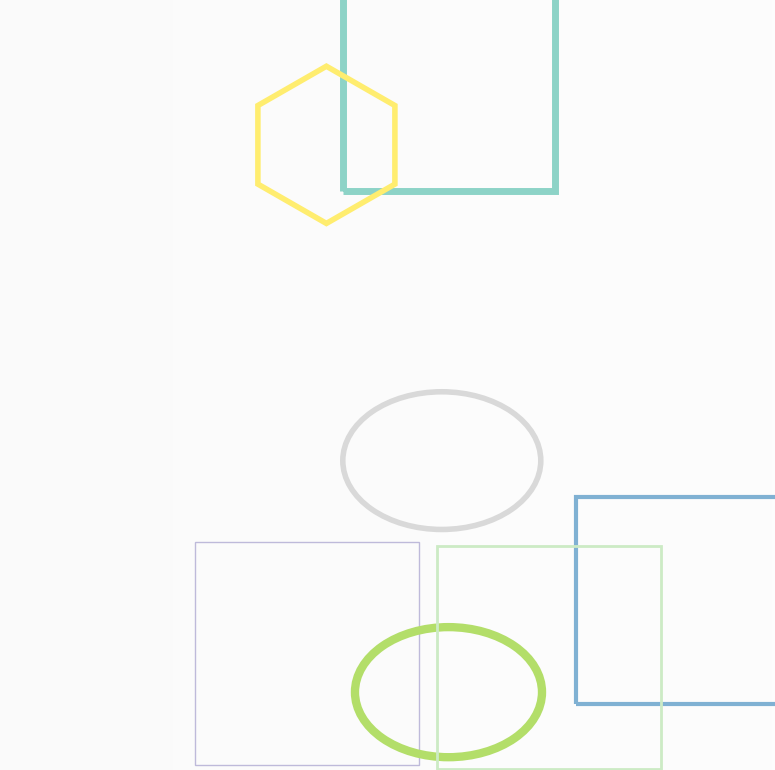[{"shape": "square", "thickness": 2.5, "radius": 0.68, "center": [0.579, 0.889]}, {"shape": "square", "thickness": 0.5, "radius": 0.72, "center": [0.396, 0.152]}, {"shape": "square", "thickness": 1.5, "radius": 0.67, "center": [0.878, 0.22]}, {"shape": "oval", "thickness": 3, "radius": 0.6, "center": [0.579, 0.101]}, {"shape": "oval", "thickness": 2, "radius": 0.64, "center": [0.57, 0.402]}, {"shape": "square", "thickness": 1, "radius": 0.73, "center": [0.708, 0.146]}, {"shape": "hexagon", "thickness": 2, "radius": 0.51, "center": [0.421, 0.812]}]